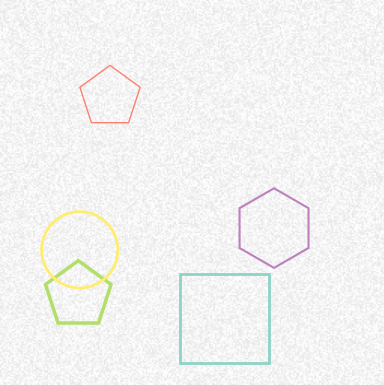[{"shape": "square", "thickness": 2, "radius": 0.58, "center": [0.584, 0.173]}, {"shape": "pentagon", "thickness": 1, "radius": 0.41, "center": [0.286, 0.748]}, {"shape": "pentagon", "thickness": 2.5, "radius": 0.45, "center": [0.203, 0.233]}, {"shape": "hexagon", "thickness": 1.5, "radius": 0.52, "center": [0.712, 0.408]}, {"shape": "circle", "thickness": 2, "radius": 0.5, "center": [0.207, 0.351]}]